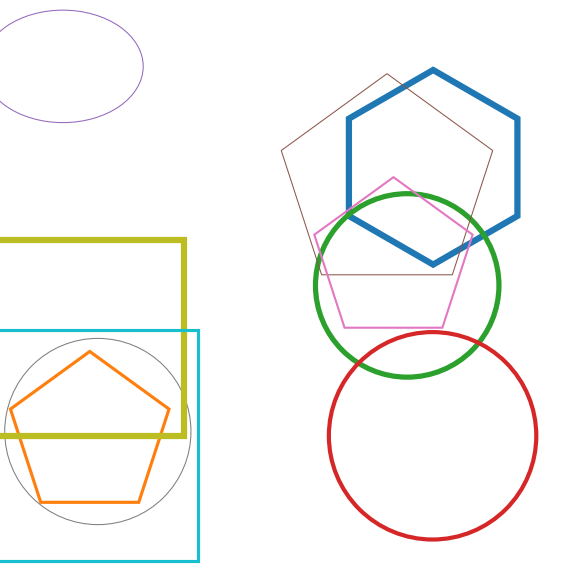[{"shape": "hexagon", "thickness": 3, "radius": 0.84, "center": [0.75, 0.709]}, {"shape": "pentagon", "thickness": 1.5, "radius": 0.72, "center": [0.155, 0.246]}, {"shape": "circle", "thickness": 2.5, "radius": 0.79, "center": [0.705, 0.505]}, {"shape": "circle", "thickness": 2, "radius": 0.9, "center": [0.749, 0.244]}, {"shape": "oval", "thickness": 0.5, "radius": 0.7, "center": [0.109, 0.884]}, {"shape": "pentagon", "thickness": 0.5, "radius": 0.96, "center": [0.67, 0.679]}, {"shape": "pentagon", "thickness": 1, "radius": 0.72, "center": [0.681, 0.548]}, {"shape": "circle", "thickness": 0.5, "radius": 0.81, "center": [0.169, 0.252]}, {"shape": "square", "thickness": 3, "radius": 0.85, "center": [0.149, 0.414]}, {"shape": "square", "thickness": 1.5, "radius": 1.0, "center": [0.144, 0.228]}]